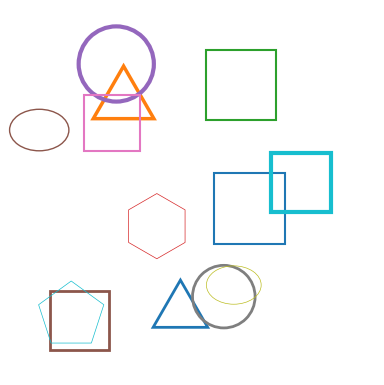[{"shape": "square", "thickness": 1.5, "radius": 0.46, "center": [0.648, 0.459]}, {"shape": "triangle", "thickness": 2, "radius": 0.41, "center": [0.469, 0.191]}, {"shape": "triangle", "thickness": 2.5, "radius": 0.45, "center": [0.321, 0.737]}, {"shape": "square", "thickness": 1.5, "radius": 0.46, "center": [0.625, 0.779]}, {"shape": "hexagon", "thickness": 0.5, "radius": 0.42, "center": [0.407, 0.413]}, {"shape": "circle", "thickness": 3, "radius": 0.49, "center": [0.302, 0.834]}, {"shape": "oval", "thickness": 1, "radius": 0.39, "center": [0.102, 0.662]}, {"shape": "square", "thickness": 2, "radius": 0.38, "center": [0.206, 0.169]}, {"shape": "square", "thickness": 1.5, "radius": 0.36, "center": [0.291, 0.681]}, {"shape": "circle", "thickness": 2, "radius": 0.41, "center": [0.581, 0.23]}, {"shape": "oval", "thickness": 0.5, "radius": 0.36, "center": [0.607, 0.26]}, {"shape": "square", "thickness": 3, "radius": 0.39, "center": [0.782, 0.526]}, {"shape": "pentagon", "thickness": 0.5, "radius": 0.45, "center": [0.185, 0.181]}]